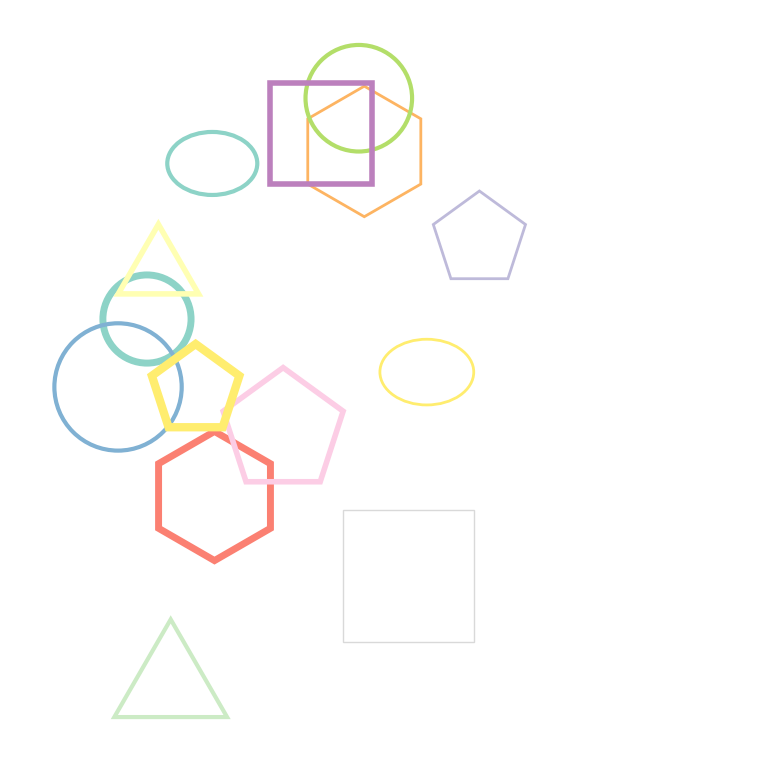[{"shape": "oval", "thickness": 1.5, "radius": 0.29, "center": [0.276, 0.788]}, {"shape": "circle", "thickness": 2.5, "radius": 0.29, "center": [0.191, 0.586]}, {"shape": "triangle", "thickness": 2, "radius": 0.3, "center": [0.206, 0.648]}, {"shape": "pentagon", "thickness": 1, "radius": 0.31, "center": [0.623, 0.689]}, {"shape": "hexagon", "thickness": 2.5, "radius": 0.42, "center": [0.279, 0.356]}, {"shape": "circle", "thickness": 1.5, "radius": 0.41, "center": [0.153, 0.497]}, {"shape": "hexagon", "thickness": 1, "radius": 0.42, "center": [0.473, 0.803]}, {"shape": "circle", "thickness": 1.5, "radius": 0.35, "center": [0.466, 0.872]}, {"shape": "pentagon", "thickness": 2, "radius": 0.41, "center": [0.368, 0.441]}, {"shape": "square", "thickness": 0.5, "radius": 0.43, "center": [0.531, 0.252]}, {"shape": "square", "thickness": 2, "radius": 0.33, "center": [0.417, 0.827]}, {"shape": "triangle", "thickness": 1.5, "radius": 0.42, "center": [0.222, 0.111]}, {"shape": "pentagon", "thickness": 3, "radius": 0.3, "center": [0.254, 0.493]}, {"shape": "oval", "thickness": 1, "radius": 0.3, "center": [0.554, 0.517]}]